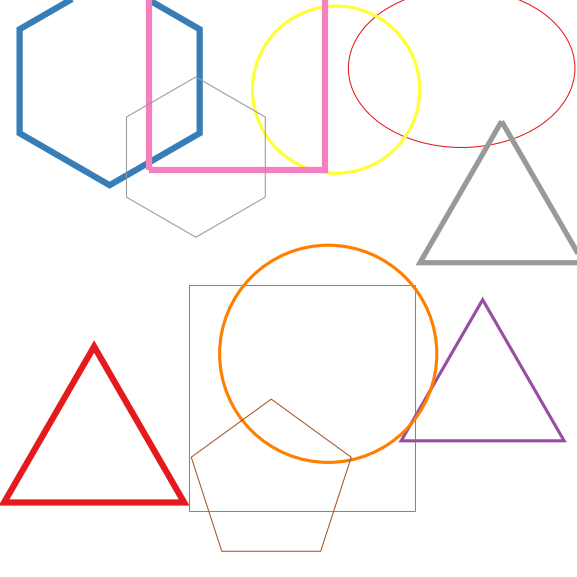[{"shape": "triangle", "thickness": 3, "radius": 0.9, "center": [0.163, 0.219]}, {"shape": "oval", "thickness": 0.5, "radius": 0.98, "center": [0.799, 0.881]}, {"shape": "hexagon", "thickness": 3, "radius": 0.9, "center": [0.19, 0.858]}, {"shape": "square", "thickness": 0.5, "radius": 0.98, "center": [0.523, 0.31]}, {"shape": "triangle", "thickness": 1.5, "radius": 0.81, "center": [0.836, 0.317]}, {"shape": "circle", "thickness": 1.5, "radius": 0.94, "center": [0.568, 0.386]}, {"shape": "circle", "thickness": 1.5, "radius": 0.72, "center": [0.582, 0.844]}, {"shape": "pentagon", "thickness": 0.5, "radius": 0.73, "center": [0.47, 0.162]}, {"shape": "square", "thickness": 3, "radius": 0.76, "center": [0.41, 0.857]}, {"shape": "hexagon", "thickness": 0.5, "radius": 0.69, "center": [0.339, 0.727]}, {"shape": "triangle", "thickness": 2.5, "radius": 0.82, "center": [0.869, 0.626]}]